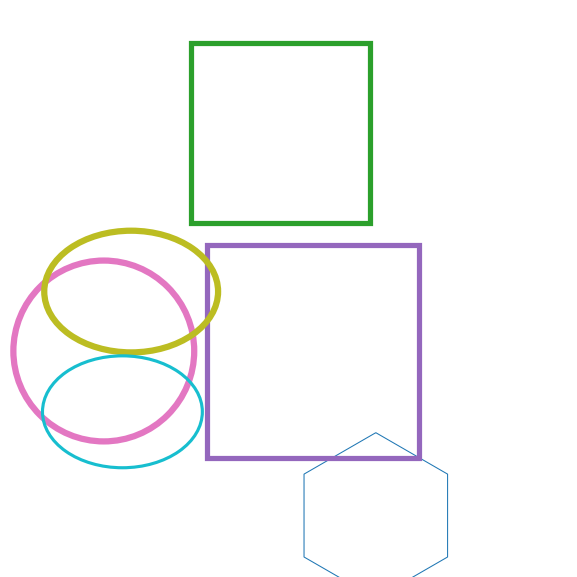[{"shape": "hexagon", "thickness": 0.5, "radius": 0.72, "center": [0.651, 0.106]}, {"shape": "square", "thickness": 2.5, "radius": 0.78, "center": [0.486, 0.769]}, {"shape": "square", "thickness": 2.5, "radius": 0.92, "center": [0.542, 0.39]}, {"shape": "circle", "thickness": 3, "radius": 0.78, "center": [0.18, 0.391]}, {"shape": "oval", "thickness": 3, "radius": 0.75, "center": [0.227, 0.494]}, {"shape": "oval", "thickness": 1.5, "radius": 0.69, "center": [0.212, 0.286]}]